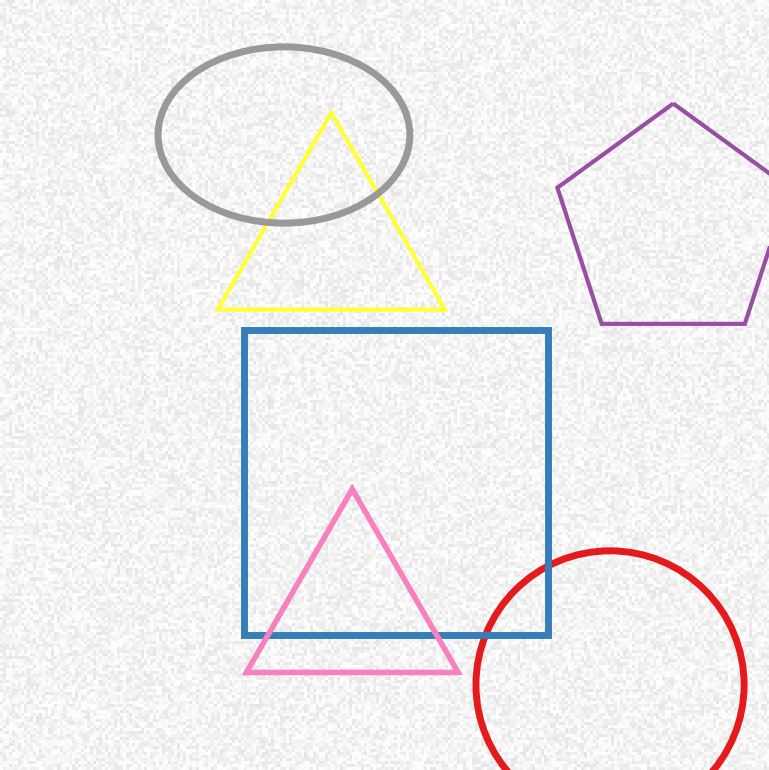[{"shape": "circle", "thickness": 2.5, "radius": 0.87, "center": [0.792, 0.111]}, {"shape": "square", "thickness": 2.5, "radius": 0.99, "center": [0.514, 0.373]}, {"shape": "pentagon", "thickness": 1.5, "radius": 0.79, "center": [0.874, 0.707]}, {"shape": "triangle", "thickness": 1.5, "radius": 0.85, "center": [0.43, 0.683]}, {"shape": "triangle", "thickness": 2, "radius": 0.79, "center": [0.457, 0.206]}, {"shape": "oval", "thickness": 2.5, "radius": 0.82, "center": [0.369, 0.825]}]